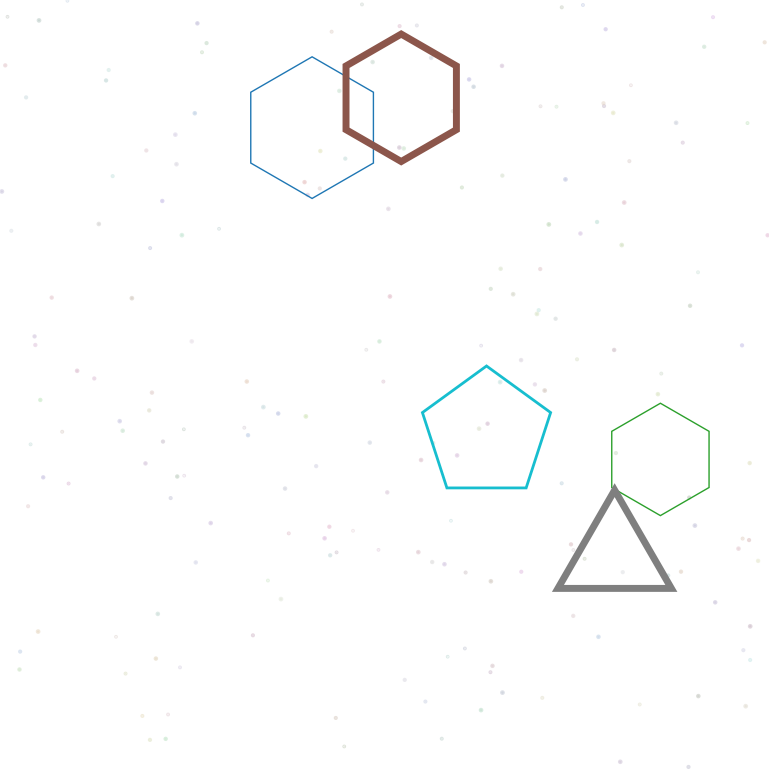[{"shape": "hexagon", "thickness": 0.5, "radius": 0.46, "center": [0.405, 0.834]}, {"shape": "hexagon", "thickness": 0.5, "radius": 0.36, "center": [0.858, 0.403]}, {"shape": "hexagon", "thickness": 2.5, "radius": 0.41, "center": [0.521, 0.873]}, {"shape": "triangle", "thickness": 2.5, "radius": 0.43, "center": [0.798, 0.278]}, {"shape": "pentagon", "thickness": 1, "radius": 0.44, "center": [0.632, 0.437]}]